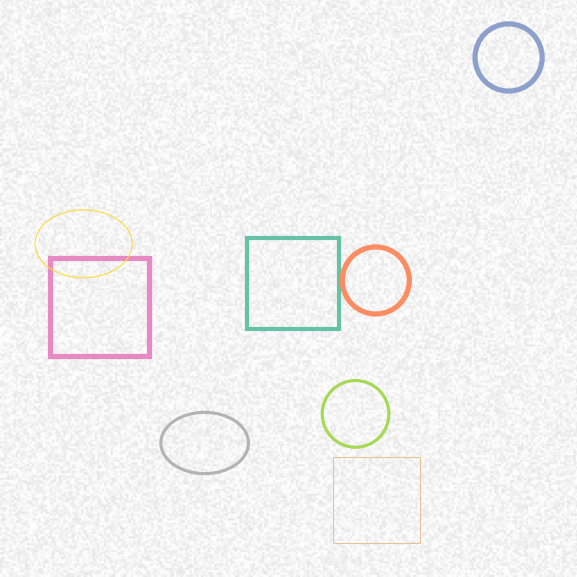[{"shape": "square", "thickness": 2, "radius": 0.4, "center": [0.507, 0.509]}, {"shape": "circle", "thickness": 2.5, "radius": 0.29, "center": [0.651, 0.514]}, {"shape": "circle", "thickness": 2.5, "radius": 0.29, "center": [0.881, 0.9]}, {"shape": "square", "thickness": 2.5, "radius": 0.43, "center": [0.172, 0.468]}, {"shape": "circle", "thickness": 1.5, "radius": 0.29, "center": [0.616, 0.282]}, {"shape": "oval", "thickness": 0.5, "radius": 0.42, "center": [0.145, 0.577]}, {"shape": "square", "thickness": 0.5, "radius": 0.37, "center": [0.652, 0.133]}, {"shape": "oval", "thickness": 1.5, "radius": 0.38, "center": [0.354, 0.232]}]